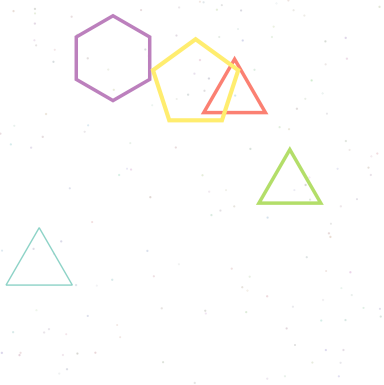[{"shape": "triangle", "thickness": 1, "radius": 0.5, "center": [0.102, 0.309]}, {"shape": "triangle", "thickness": 2.5, "radius": 0.46, "center": [0.609, 0.754]}, {"shape": "triangle", "thickness": 2.5, "radius": 0.46, "center": [0.753, 0.519]}, {"shape": "hexagon", "thickness": 2.5, "radius": 0.55, "center": [0.293, 0.849]}, {"shape": "pentagon", "thickness": 3, "radius": 0.58, "center": [0.508, 0.782]}]